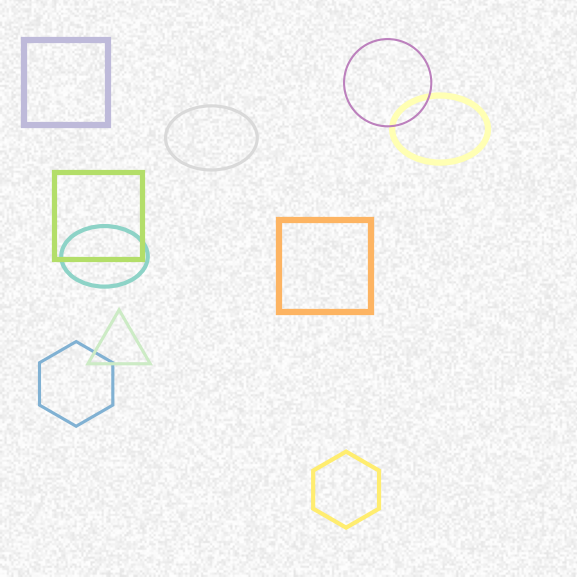[{"shape": "oval", "thickness": 2, "radius": 0.37, "center": [0.181, 0.555]}, {"shape": "oval", "thickness": 3, "radius": 0.42, "center": [0.762, 0.776]}, {"shape": "square", "thickness": 3, "radius": 0.37, "center": [0.114, 0.856]}, {"shape": "hexagon", "thickness": 1.5, "radius": 0.37, "center": [0.132, 0.334]}, {"shape": "square", "thickness": 3, "radius": 0.4, "center": [0.563, 0.538]}, {"shape": "square", "thickness": 2.5, "radius": 0.38, "center": [0.17, 0.626]}, {"shape": "oval", "thickness": 1.5, "radius": 0.4, "center": [0.366, 0.76]}, {"shape": "circle", "thickness": 1, "radius": 0.38, "center": [0.671, 0.856]}, {"shape": "triangle", "thickness": 1.5, "radius": 0.31, "center": [0.206, 0.4]}, {"shape": "hexagon", "thickness": 2, "radius": 0.33, "center": [0.599, 0.151]}]